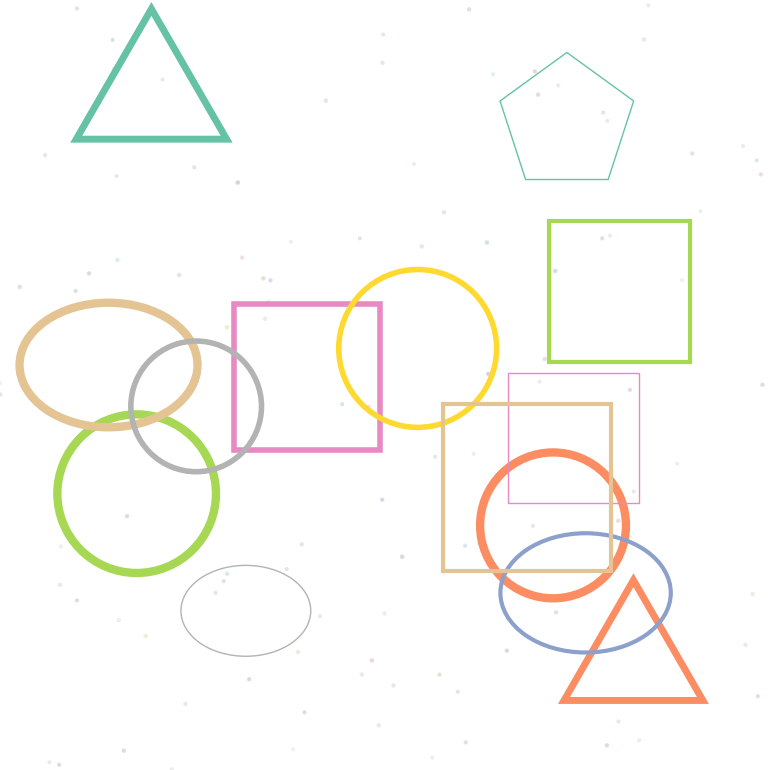[{"shape": "pentagon", "thickness": 0.5, "radius": 0.46, "center": [0.736, 0.841]}, {"shape": "triangle", "thickness": 2.5, "radius": 0.56, "center": [0.197, 0.876]}, {"shape": "triangle", "thickness": 2.5, "radius": 0.52, "center": [0.823, 0.142]}, {"shape": "circle", "thickness": 3, "radius": 0.47, "center": [0.718, 0.318]}, {"shape": "oval", "thickness": 1.5, "radius": 0.55, "center": [0.761, 0.23]}, {"shape": "square", "thickness": 2, "radius": 0.47, "center": [0.399, 0.511]}, {"shape": "square", "thickness": 0.5, "radius": 0.42, "center": [0.745, 0.431]}, {"shape": "circle", "thickness": 3, "radius": 0.52, "center": [0.177, 0.359]}, {"shape": "square", "thickness": 1.5, "radius": 0.46, "center": [0.804, 0.622]}, {"shape": "circle", "thickness": 2, "radius": 0.51, "center": [0.542, 0.547]}, {"shape": "square", "thickness": 1.5, "radius": 0.54, "center": [0.684, 0.367]}, {"shape": "oval", "thickness": 3, "radius": 0.58, "center": [0.141, 0.526]}, {"shape": "oval", "thickness": 0.5, "radius": 0.42, "center": [0.319, 0.207]}, {"shape": "circle", "thickness": 2, "radius": 0.42, "center": [0.255, 0.472]}]